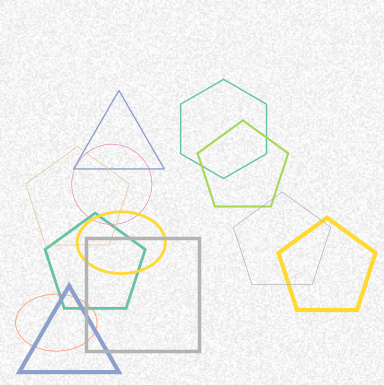[{"shape": "hexagon", "thickness": 1, "radius": 0.64, "center": [0.581, 0.665]}, {"shape": "pentagon", "thickness": 2, "radius": 0.68, "center": [0.247, 0.31]}, {"shape": "oval", "thickness": 0.5, "radius": 0.53, "center": [0.146, 0.162]}, {"shape": "triangle", "thickness": 3, "radius": 0.75, "center": [0.18, 0.108]}, {"shape": "triangle", "thickness": 1, "radius": 0.68, "center": [0.309, 0.629]}, {"shape": "circle", "thickness": 0.5, "radius": 0.52, "center": [0.29, 0.521]}, {"shape": "pentagon", "thickness": 1.5, "radius": 0.62, "center": [0.631, 0.564]}, {"shape": "pentagon", "thickness": 3, "radius": 0.66, "center": [0.849, 0.302]}, {"shape": "oval", "thickness": 2, "radius": 0.57, "center": [0.315, 0.37]}, {"shape": "pentagon", "thickness": 0.5, "radius": 0.71, "center": [0.201, 0.478]}, {"shape": "pentagon", "thickness": 0.5, "radius": 0.67, "center": [0.733, 0.368]}, {"shape": "square", "thickness": 2.5, "radius": 0.74, "center": [0.37, 0.235]}]